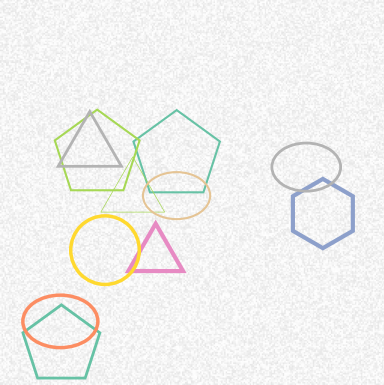[{"shape": "pentagon", "thickness": 1.5, "radius": 0.59, "center": [0.459, 0.596]}, {"shape": "pentagon", "thickness": 2, "radius": 0.53, "center": [0.159, 0.103]}, {"shape": "oval", "thickness": 2.5, "radius": 0.49, "center": [0.157, 0.165]}, {"shape": "hexagon", "thickness": 3, "radius": 0.45, "center": [0.839, 0.445]}, {"shape": "triangle", "thickness": 3, "radius": 0.41, "center": [0.404, 0.337]}, {"shape": "pentagon", "thickness": 1.5, "radius": 0.58, "center": [0.252, 0.599]}, {"shape": "triangle", "thickness": 0.5, "radius": 0.48, "center": [0.345, 0.497]}, {"shape": "circle", "thickness": 2.5, "radius": 0.45, "center": [0.273, 0.35]}, {"shape": "oval", "thickness": 1.5, "radius": 0.44, "center": [0.459, 0.492]}, {"shape": "oval", "thickness": 2, "radius": 0.45, "center": [0.795, 0.566]}, {"shape": "triangle", "thickness": 2, "radius": 0.47, "center": [0.233, 0.616]}]